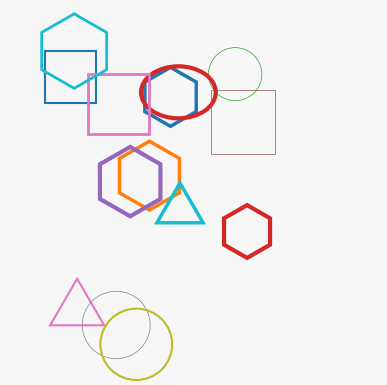[{"shape": "square", "thickness": 1.5, "radius": 0.33, "center": [0.182, 0.8]}, {"shape": "hexagon", "thickness": 2.5, "radius": 0.38, "center": [0.44, 0.749]}, {"shape": "hexagon", "thickness": 2.5, "radius": 0.45, "center": [0.386, 0.544]}, {"shape": "circle", "thickness": 0.5, "radius": 0.34, "center": [0.607, 0.807]}, {"shape": "hexagon", "thickness": 3, "radius": 0.34, "center": [0.638, 0.399]}, {"shape": "oval", "thickness": 3, "radius": 0.48, "center": [0.46, 0.76]}, {"shape": "hexagon", "thickness": 3, "radius": 0.45, "center": [0.336, 0.528]}, {"shape": "square", "thickness": 0.5, "radius": 0.42, "center": [0.627, 0.683]}, {"shape": "square", "thickness": 2, "radius": 0.39, "center": [0.306, 0.729]}, {"shape": "triangle", "thickness": 1.5, "radius": 0.4, "center": [0.199, 0.195]}, {"shape": "circle", "thickness": 0.5, "radius": 0.44, "center": [0.3, 0.156]}, {"shape": "circle", "thickness": 1.5, "radius": 0.46, "center": [0.352, 0.106]}, {"shape": "triangle", "thickness": 2.5, "radius": 0.34, "center": [0.464, 0.456]}, {"shape": "hexagon", "thickness": 2, "radius": 0.48, "center": [0.191, 0.867]}]